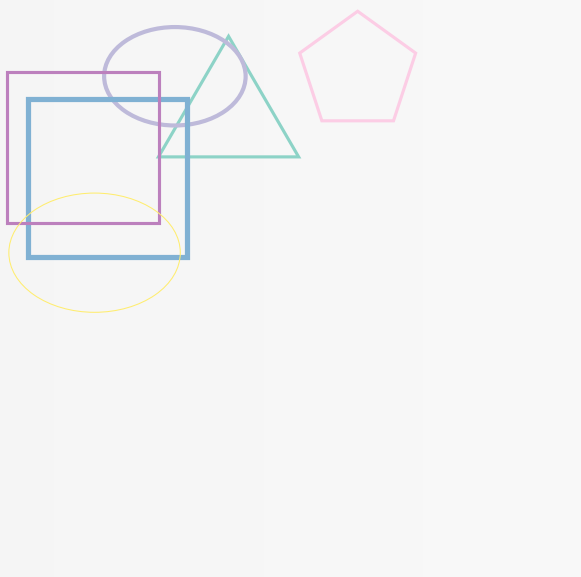[{"shape": "triangle", "thickness": 1.5, "radius": 0.7, "center": [0.393, 0.797]}, {"shape": "oval", "thickness": 2, "radius": 0.61, "center": [0.301, 0.867]}, {"shape": "square", "thickness": 2.5, "radius": 0.69, "center": [0.185, 0.69]}, {"shape": "pentagon", "thickness": 1.5, "radius": 0.52, "center": [0.615, 0.875]}, {"shape": "square", "thickness": 1.5, "radius": 0.65, "center": [0.143, 0.743]}, {"shape": "oval", "thickness": 0.5, "radius": 0.74, "center": [0.163, 0.562]}]